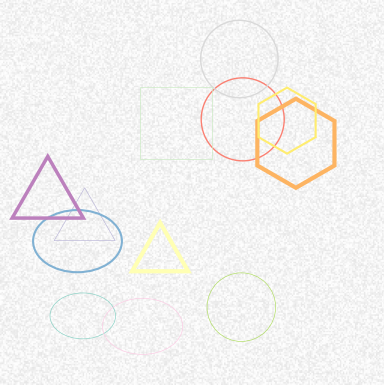[{"shape": "oval", "thickness": 0.5, "radius": 0.43, "center": [0.215, 0.179]}, {"shape": "triangle", "thickness": 3, "radius": 0.42, "center": [0.416, 0.337]}, {"shape": "triangle", "thickness": 0.5, "radius": 0.46, "center": [0.22, 0.421]}, {"shape": "circle", "thickness": 1, "radius": 0.54, "center": [0.63, 0.69]}, {"shape": "oval", "thickness": 1.5, "radius": 0.58, "center": [0.201, 0.374]}, {"shape": "hexagon", "thickness": 3, "radius": 0.58, "center": [0.769, 0.628]}, {"shape": "circle", "thickness": 0.5, "radius": 0.45, "center": [0.627, 0.202]}, {"shape": "oval", "thickness": 0.5, "radius": 0.52, "center": [0.37, 0.152]}, {"shape": "circle", "thickness": 1, "radius": 0.5, "center": [0.622, 0.847]}, {"shape": "triangle", "thickness": 2.5, "radius": 0.53, "center": [0.124, 0.487]}, {"shape": "square", "thickness": 0.5, "radius": 0.47, "center": [0.456, 0.681]}, {"shape": "hexagon", "thickness": 1.5, "radius": 0.43, "center": [0.746, 0.687]}]